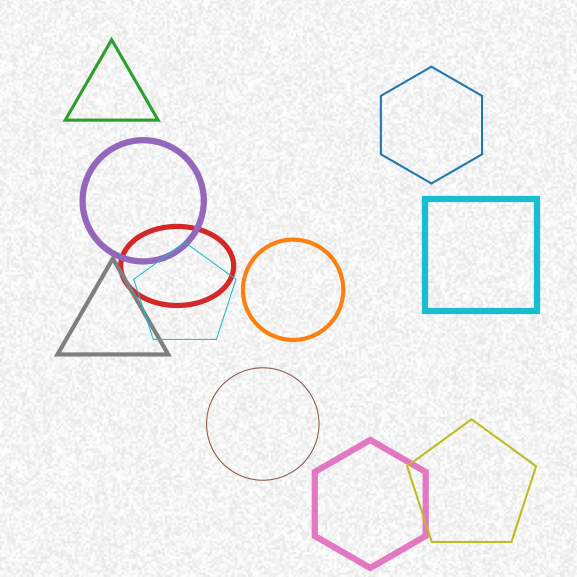[{"shape": "hexagon", "thickness": 1, "radius": 0.51, "center": [0.747, 0.783]}, {"shape": "circle", "thickness": 2, "radius": 0.43, "center": [0.508, 0.497]}, {"shape": "triangle", "thickness": 1.5, "radius": 0.46, "center": [0.193, 0.838]}, {"shape": "oval", "thickness": 2.5, "radius": 0.49, "center": [0.307, 0.539]}, {"shape": "circle", "thickness": 3, "radius": 0.52, "center": [0.248, 0.651]}, {"shape": "circle", "thickness": 0.5, "radius": 0.49, "center": [0.455, 0.265]}, {"shape": "hexagon", "thickness": 3, "radius": 0.55, "center": [0.641, 0.126]}, {"shape": "triangle", "thickness": 2, "radius": 0.55, "center": [0.195, 0.441]}, {"shape": "pentagon", "thickness": 1, "radius": 0.59, "center": [0.817, 0.156]}, {"shape": "pentagon", "thickness": 0.5, "radius": 0.47, "center": [0.32, 0.487]}, {"shape": "square", "thickness": 3, "radius": 0.48, "center": [0.833, 0.557]}]